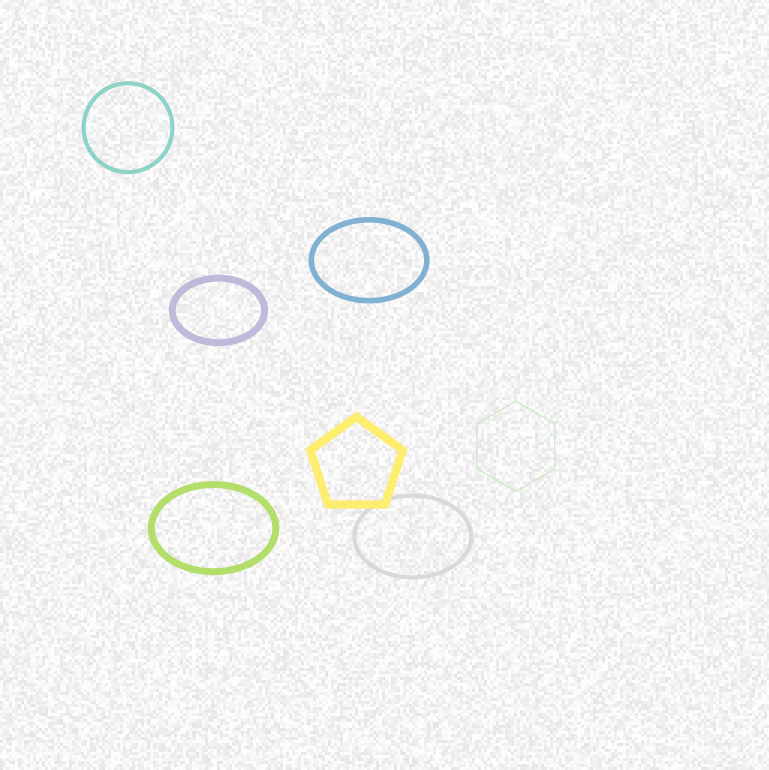[{"shape": "circle", "thickness": 1.5, "radius": 0.29, "center": [0.166, 0.834]}, {"shape": "oval", "thickness": 2.5, "radius": 0.3, "center": [0.284, 0.597]}, {"shape": "oval", "thickness": 2, "radius": 0.38, "center": [0.479, 0.662]}, {"shape": "oval", "thickness": 2.5, "radius": 0.4, "center": [0.277, 0.314]}, {"shape": "oval", "thickness": 1.5, "radius": 0.38, "center": [0.536, 0.303]}, {"shape": "hexagon", "thickness": 0.5, "radius": 0.29, "center": [0.67, 0.42]}, {"shape": "pentagon", "thickness": 3, "radius": 0.32, "center": [0.463, 0.396]}]